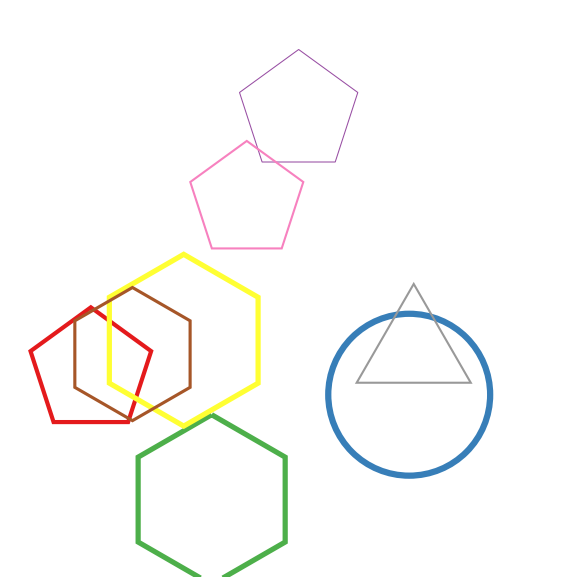[{"shape": "pentagon", "thickness": 2, "radius": 0.55, "center": [0.157, 0.357]}, {"shape": "circle", "thickness": 3, "radius": 0.7, "center": [0.709, 0.316]}, {"shape": "hexagon", "thickness": 2.5, "radius": 0.74, "center": [0.367, 0.134]}, {"shape": "pentagon", "thickness": 0.5, "radius": 0.54, "center": [0.517, 0.806]}, {"shape": "hexagon", "thickness": 2.5, "radius": 0.74, "center": [0.318, 0.41]}, {"shape": "hexagon", "thickness": 1.5, "radius": 0.58, "center": [0.229, 0.386]}, {"shape": "pentagon", "thickness": 1, "radius": 0.51, "center": [0.427, 0.652]}, {"shape": "triangle", "thickness": 1, "radius": 0.57, "center": [0.716, 0.393]}]